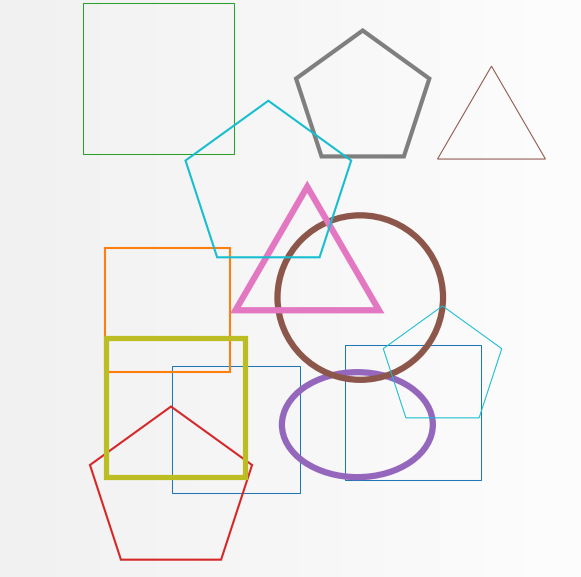[{"shape": "square", "thickness": 0.5, "radius": 0.58, "center": [0.711, 0.286]}, {"shape": "square", "thickness": 0.5, "radius": 0.55, "center": [0.406, 0.255]}, {"shape": "square", "thickness": 1, "radius": 0.54, "center": [0.289, 0.462]}, {"shape": "square", "thickness": 0.5, "radius": 0.65, "center": [0.273, 0.863]}, {"shape": "pentagon", "thickness": 1, "radius": 0.73, "center": [0.294, 0.149]}, {"shape": "oval", "thickness": 3, "radius": 0.65, "center": [0.615, 0.264]}, {"shape": "triangle", "thickness": 0.5, "radius": 0.54, "center": [0.846, 0.777]}, {"shape": "circle", "thickness": 3, "radius": 0.71, "center": [0.62, 0.484]}, {"shape": "triangle", "thickness": 3, "radius": 0.71, "center": [0.529, 0.533]}, {"shape": "pentagon", "thickness": 2, "radius": 0.6, "center": [0.624, 0.826]}, {"shape": "square", "thickness": 2.5, "radius": 0.6, "center": [0.302, 0.293]}, {"shape": "pentagon", "thickness": 1, "radius": 0.75, "center": [0.462, 0.675]}, {"shape": "pentagon", "thickness": 0.5, "radius": 0.54, "center": [0.761, 0.362]}]